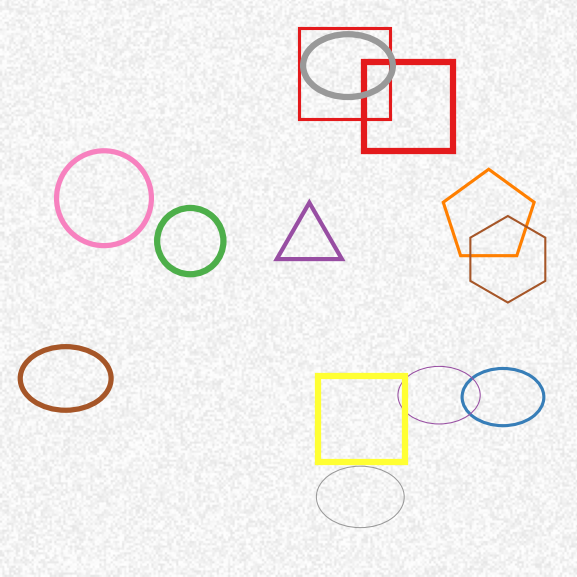[{"shape": "square", "thickness": 3, "radius": 0.39, "center": [0.708, 0.815]}, {"shape": "square", "thickness": 1.5, "radius": 0.4, "center": [0.597, 0.872]}, {"shape": "oval", "thickness": 1.5, "radius": 0.35, "center": [0.871, 0.312]}, {"shape": "circle", "thickness": 3, "radius": 0.29, "center": [0.329, 0.582]}, {"shape": "triangle", "thickness": 2, "radius": 0.33, "center": [0.536, 0.583]}, {"shape": "oval", "thickness": 0.5, "radius": 0.36, "center": [0.76, 0.315]}, {"shape": "pentagon", "thickness": 1.5, "radius": 0.41, "center": [0.846, 0.623]}, {"shape": "square", "thickness": 3, "radius": 0.37, "center": [0.626, 0.274]}, {"shape": "hexagon", "thickness": 1, "radius": 0.37, "center": [0.879, 0.55]}, {"shape": "oval", "thickness": 2.5, "radius": 0.39, "center": [0.114, 0.344]}, {"shape": "circle", "thickness": 2.5, "radius": 0.41, "center": [0.18, 0.656]}, {"shape": "oval", "thickness": 3, "radius": 0.39, "center": [0.603, 0.886]}, {"shape": "oval", "thickness": 0.5, "radius": 0.38, "center": [0.624, 0.139]}]